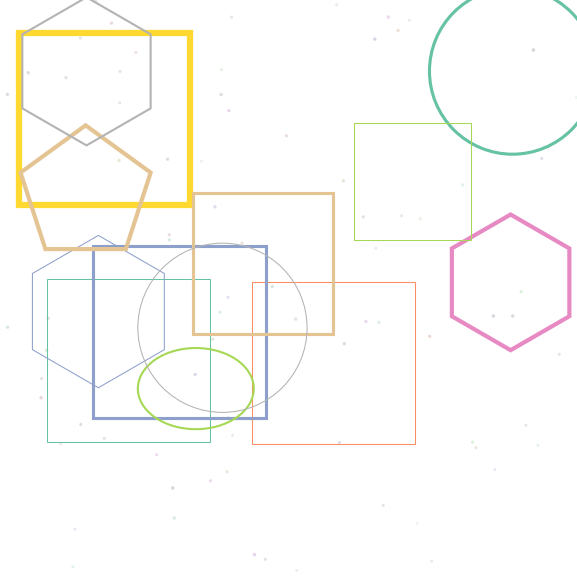[{"shape": "circle", "thickness": 1.5, "radius": 0.72, "center": [0.888, 0.876]}, {"shape": "square", "thickness": 0.5, "radius": 0.7, "center": [0.223, 0.375]}, {"shape": "square", "thickness": 0.5, "radius": 0.7, "center": [0.577, 0.37]}, {"shape": "hexagon", "thickness": 0.5, "radius": 0.66, "center": [0.17, 0.46]}, {"shape": "square", "thickness": 1.5, "radius": 0.75, "center": [0.311, 0.424]}, {"shape": "hexagon", "thickness": 2, "radius": 0.59, "center": [0.884, 0.51]}, {"shape": "square", "thickness": 0.5, "radius": 0.5, "center": [0.714, 0.685]}, {"shape": "oval", "thickness": 1, "radius": 0.5, "center": [0.339, 0.326]}, {"shape": "square", "thickness": 3, "radius": 0.74, "center": [0.181, 0.793]}, {"shape": "pentagon", "thickness": 2, "radius": 0.59, "center": [0.148, 0.664]}, {"shape": "square", "thickness": 1.5, "radius": 0.61, "center": [0.455, 0.543]}, {"shape": "circle", "thickness": 0.5, "radius": 0.73, "center": [0.385, 0.432]}, {"shape": "hexagon", "thickness": 1, "radius": 0.64, "center": [0.15, 0.876]}]